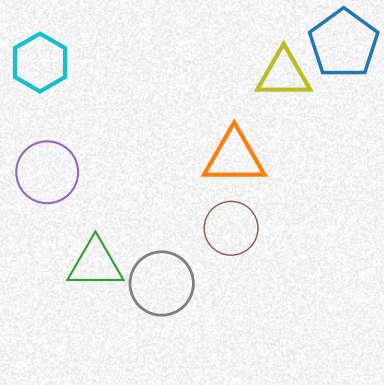[{"shape": "pentagon", "thickness": 2.5, "radius": 0.47, "center": [0.893, 0.887]}, {"shape": "triangle", "thickness": 3, "radius": 0.45, "center": [0.608, 0.592]}, {"shape": "triangle", "thickness": 1.5, "radius": 0.42, "center": [0.248, 0.315]}, {"shape": "circle", "thickness": 1.5, "radius": 0.4, "center": [0.123, 0.553]}, {"shape": "circle", "thickness": 1, "radius": 0.35, "center": [0.6, 0.407]}, {"shape": "circle", "thickness": 2, "radius": 0.41, "center": [0.42, 0.264]}, {"shape": "triangle", "thickness": 3, "radius": 0.4, "center": [0.737, 0.807]}, {"shape": "hexagon", "thickness": 3, "radius": 0.38, "center": [0.104, 0.838]}]